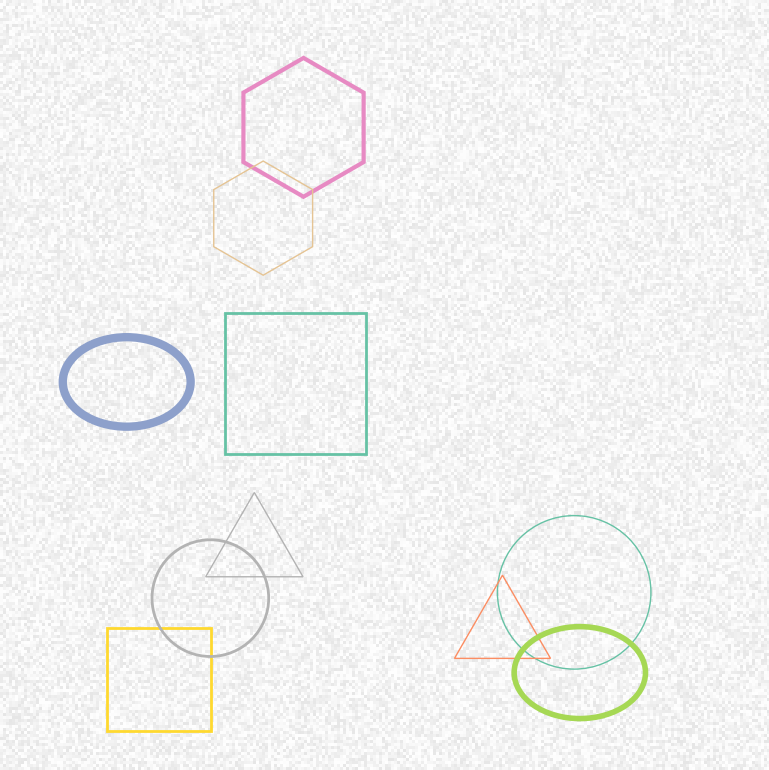[{"shape": "circle", "thickness": 0.5, "radius": 0.5, "center": [0.746, 0.231]}, {"shape": "square", "thickness": 1, "radius": 0.46, "center": [0.384, 0.502]}, {"shape": "triangle", "thickness": 0.5, "radius": 0.36, "center": [0.653, 0.181]}, {"shape": "oval", "thickness": 3, "radius": 0.42, "center": [0.165, 0.504]}, {"shape": "hexagon", "thickness": 1.5, "radius": 0.45, "center": [0.394, 0.835]}, {"shape": "oval", "thickness": 2, "radius": 0.43, "center": [0.753, 0.126]}, {"shape": "square", "thickness": 1, "radius": 0.34, "center": [0.207, 0.118]}, {"shape": "hexagon", "thickness": 0.5, "radius": 0.37, "center": [0.342, 0.717]}, {"shape": "circle", "thickness": 1, "radius": 0.38, "center": [0.273, 0.223]}, {"shape": "triangle", "thickness": 0.5, "radius": 0.36, "center": [0.33, 0.287]}]